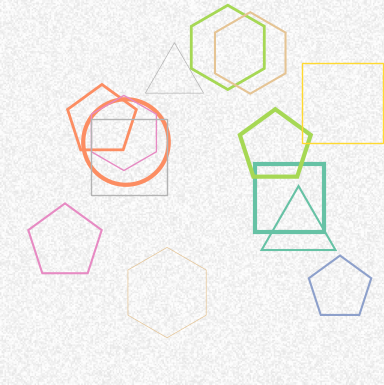[{"shape": "square", "thickness": 3, "radius": 0.45, "center": [0.752, 0.486]}, {"shape": "triangle", "thickness": 1.5, "radius": 0.55, "center": [0.775, 0.406]}, {"shape": "pentagon", "thickness": 2, "radius": 0.47, "center": [0.265, 0.687]}, {"shape": "circle", "thickness": 3, "radius": 0.56, "center": [0.327, 0.631]}, {"shape": "pentagon", "thickness": 1.5, "radius": 0.43, "center": [0.883, 0.251]}, {"shape": "hexagon", "thickness": 1, "radius": 0.49, "center": [0.322, 0.655]}, {"shape": "pentagon", "thickness": 1.5, "radius": 0.5, "center": [0.169, 0.371]}, {"shape": "hexagon", "thickness": 2, "radius": 0.55, "center": [0.592, 0.877]}, {"shape": "pentagon", "thickness": 3, "radius": 0.48, "center": [0.715, 0.619]}, {"shape": "square", "thickness": 1, "radius": 0.52, "center": [0.889, 0.733]}, {"shape": "hexagon", "thickness": 1.5, "radius": 0.53, "center": [0.65, 0.862]}, {"shape": "hexagon", "thickness": 0.5, "radius": 0.59, "center": [0.434, 0.24]}, {"shape": "square", "thickness": 1, "radius": 0.49, "center": [0.336, 0.592]}, {"shape": "triangle", "thickness": 0.5, "radius": 0.44, "center": [0.453, 0.802]}]